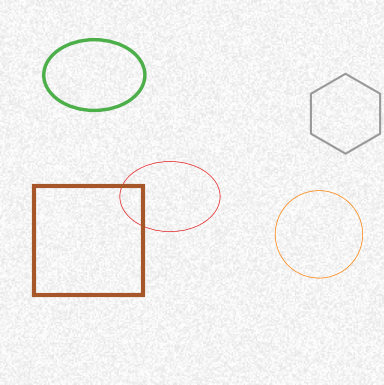[{"shape": "oval", "thickness": 0.5, "radius": 0.65, "center": [0.441, 0.489]}, {"shape": "oval", "thickness": 2.5, "radius": 0.66, "center": [0.245, 0.805]}, {"shape": "circle", "thickness": 0.5, "radius": 0.57, "center": [0.828, 0.391]}, {"shape": "square", "thickness": 3, "radius": 0.7, "center": [0.23, 0.375]}, {"shape": "hexagon", "thickness": 1.5, "radius": 0.52, "center": [0.897, 0.705]}]